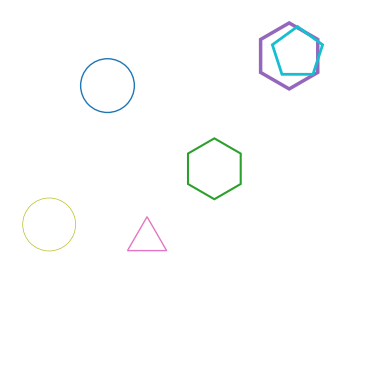[{"shape": "circle", "thickness": 1, "radius": 0.35, "center": [0.279, 0.778]}, {"shape": "hexagon", "thickness": 1.5, "radius": 0.4, "center": [0.557, 0.562]}, {"shape": "hexagon", "thickness": 2.5, "radius": 0.43, "center": [0.751, 0.855]}, {"shape": "triangle", "thickness": 1, "radius": 0.29, "center": [0.382, 0.378]}, {"shape": "circle", "thickness": 0.5, "radius": 0.34, "center": [0.128, 0.417]}, {"shape": "pentagon", "thickness": 2, "radius": 0.34, "center": [0.773, 0.862]}]